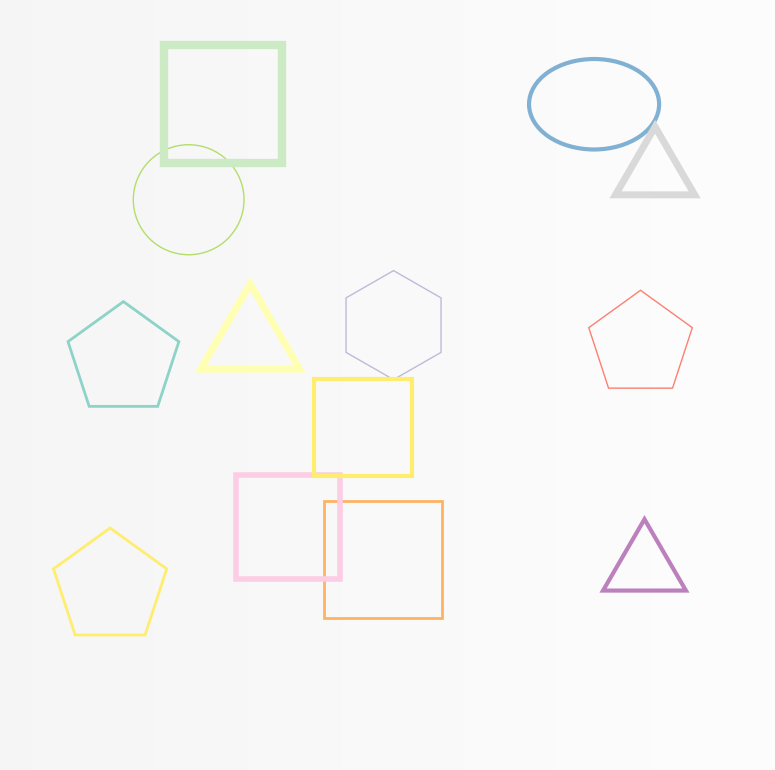[{"shape": "pentagon", "thickness": 1, "radius": 0.38, "center": [0.159, 0.533]}, {"shape": "triangle", "thickness": 2.5, "radius": 0.37, "center": [0.323, 0.557]}, {"shape": "hexagon", "thickness": 0.5, "radius": 0.35, "center": [0.508, 0.578]}, {"shape": "pentagon", "thickness": 0.5, "radius": 0.35, "center": [0.827, 0.553]}, {"shape": "oval", "thickness": 1.5, "radius": 0.42, "center": [0.767, 0.865]}, {"shape": "square", "thickness": 1, "radius": 0.38, "center": [0.494, 0.273]}, {"shape": "circle", "thickness": 0.5, "radius": 0.36, "center": [0.243, 0.741]}, {"shape": "square", "thickness": 2, "radius": 0.33, "center": [0.371, 0.316]}, {"shape": "triangle", "thickness": 2.5, "radius": 0.29, "center": [0.845, 0.776]}, {"shape": "triangle", "thickness": 1.5, "radius": 0.31, "center": [0.832, 0.264]}, {"shape": "square", "thickness": 3, "radius": 0.38, "center": [0.288, 0.865]}, {"shape": "pentagon", "thickness": 1, "radius": 0.38, "center": [0.142, 0.237]}, {"shape": "square", "thickness": 1.5, "radius": 0.32, "center": [0.469, 0.445]}]